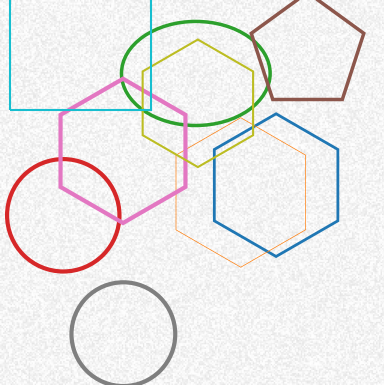[{"shape": "hexagon", "thickness": 2, "radius": 0.93, "center": [0.717, 0.519]}, {"shape": "hexagon", "thickness": 0.5, "radius": 0.97, "center": [0.625, 0.5]}, {"shape": "oval", "thickness": 2.5, "radius": 0.97, "center": [0.509, 0.809]}, {"shape": "circle", "thickness": 3, "radius": 0.73, "center": [0.164, 0.441]}, {"shape": "pentagon", "thickness": 2.5, "radius": 0.77, "center": [0.799, 0.866]}, {"shape": "hexagon", "thickness": 3, "radius": 0.94, "center": [0.319, 0.608]}, {"shape": "circle", "thickness": 3, "radius": 0.67, "center": [0.32, 0.132]}, {"shape": "hexagon", "thickness": 1.5, "radius": 0.83, "center": [0.514, 0.732]}, {"shape": "square", "thickness": 1.5, "radius": 0.92, "center": [0.208, 0.897]}]